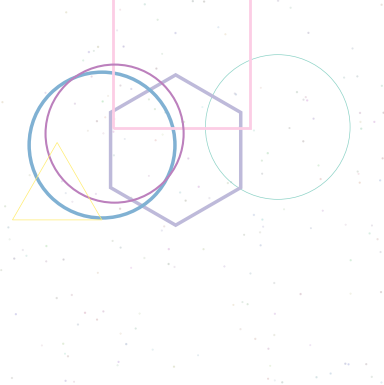[{"shape": "circle", "thickness": 0.5, "radius": 0.94, "center": [0.721, 0.67]}, {"shape": "hexagon", "thickness": 2.5, "radius": 0.98, "center": [0.456, 0.61]}, {"shape": "circle", "thickness": 2.5, "radius": 0.95, "center": [0.265, 0.623]}, {"shape": "square", "thickness": 2, "radius": 0.89, "center": [0.471, 0.847]}, {"shape": "circle", "thickness": 1.5, "radius": 0.9, "center": [0.298, 0.653]}, {"shape": "triangle", "thickness": 0.5, "radius": 0.67, "center": [0.148, 0.496]}]